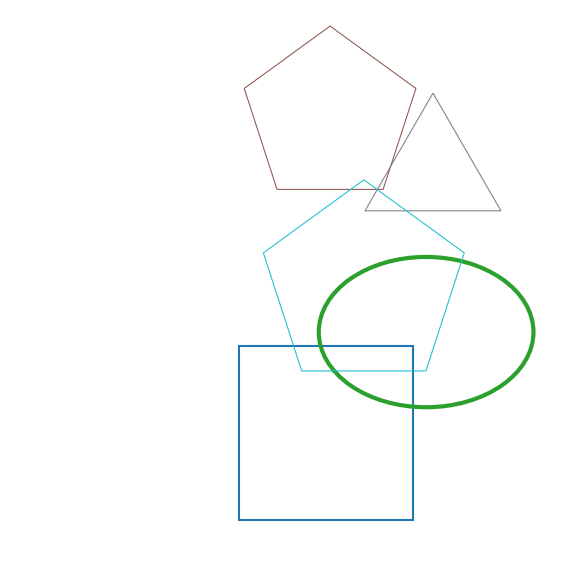[{"shape": "square", "thickness": 1, "radius": 0.75, "center": [0.565, 0.25]}, {"shape": "oval", "thickness": 2, "radius": 0.93, "center": [0.738, 0.424]}, {"shape": "pentagon", "thickness": 0.5, "radius": 0.78, "center": [0.572, 0.798]}, {"shape": "triangle", "thickness": 0.5, "radius": 0.68, "center": [0.75, 0.702]}, {"shape": "pentagon", "thickness": 0.5, "radius": 0.91, "center": [0.63, 0.505]}]